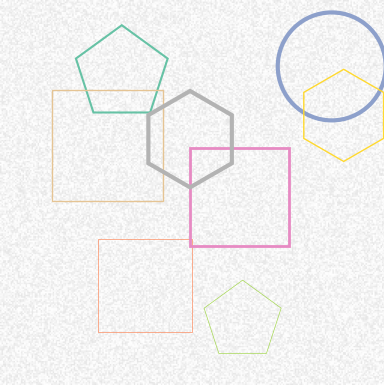[{"shape": "pentagon", "thickness": 1.5, "radius": 0.63, "center": [0.316, 0.809]}, {"shape": "square", "thickness": 0.5, "radius": 0.6, "center": [0.377, 0.258]}, {"shape": "circle", "thickness": 3, "radius": 0.7, "center": [0.862, 0.827]}, {"shape": "square", "thickness": 2, "radius": 0.64, "center": [0.623, 0.488]}, {"shape": "pentagon", "thickness": 0.5, "radius": 0.53, "center": [0.63, 0.167]}, {"shape": "hexagon", "thickness": 1, "radius": 0.6, "center": [0.893, 0.7]}, {"shape": "square", "thickness": 1, "radius": 0.72, "center": [0.279, 0.623]}, {"shape": "hexagon", "thickness": 3, "radius": 0.63, "center": [0.494, 0.638]}]